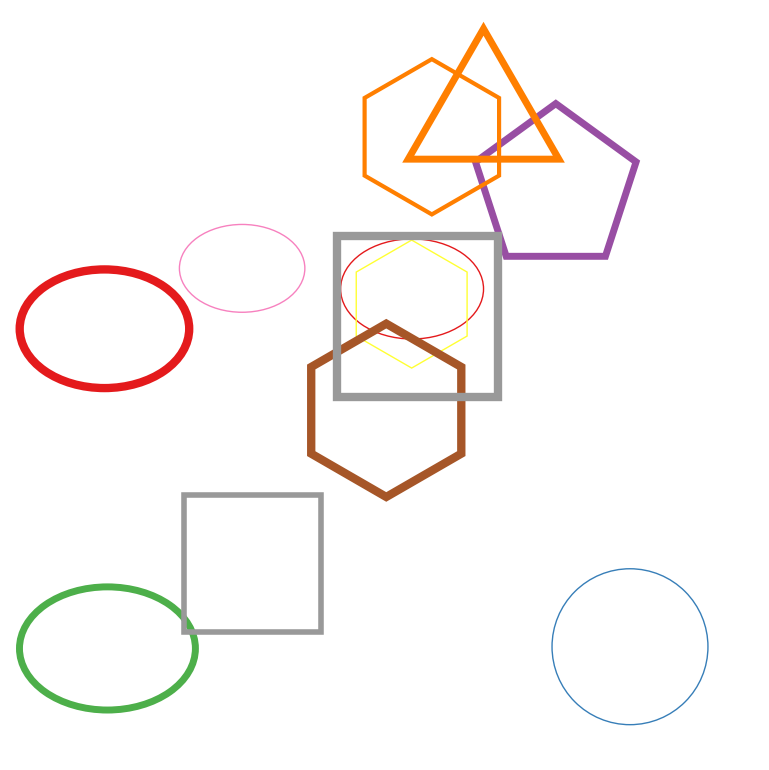[{"shape": "oval", "thickness": 0.5, "radius": 0.46, "center": [0.535, 0.625]}, {"shape": "oval", "thickness": 3, "radius": 0.55, "center": [0.136, 0.573]}, {"shape": "circle", "thickness": 0.5, "radius": 0.51, "center": [0.818, 0.16]}, {"shape": "oval", "thickness": 2.5, "radius": 0.57, "center": [0.14, 0.158]}, {"shape": "pentagon", "thickness": 2.5, "radius": 0.55, "center": [0.722, 0.756]}, {"shape": "hexagon", "thickness": 1.5, "radius": 0.5, "center": [0.561, 0.822]}, {"shape": "triangle", "thickness": 2.5, "radius": 0.56, "center": [0.628, 0.85]}, {"shape": "hexagon", "thickness": 0.5, "radius": 0.42, "center": [0.535, 0.605]}, {"shape": "hexagon", "thickness": 3, "radius": 0.56, "center": [0.502, 0.467]}, {"shape": "oval", "thickness": 0.5, "radius": 0.41, "center": [0.314, 0.651]}, {"shape": "square", "thickness": 3, "radius": 0.52, "center": [0.542, 0.589]}, {"shape": "square", "thickness": 2, "radius": 0.45, "center": [0.327, 0.268]}]